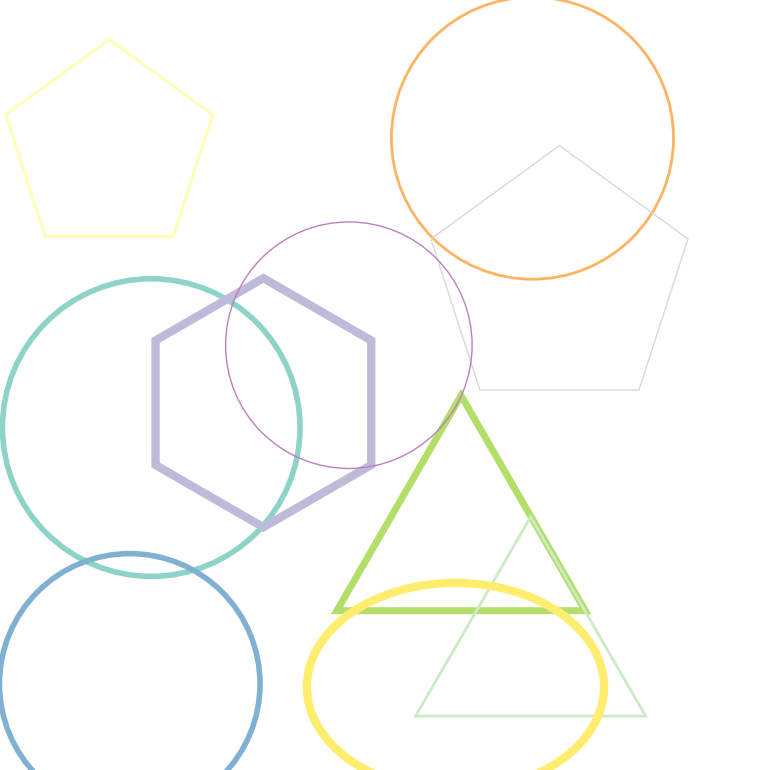[{"shape": "circle", "thickness": 2, "radius": 0.97, "center": [0.196, 0.445]}, {"shape": "pentagon", "thickness": 1, "radius": 0.71, "center": [0.142, 0.807]}, {"shape": "hexagon", "thickness": 3, "radius": 0.81, "center": [0.342, 0.477]}, {"shape": "circle", "thickness": 2, "radius": 0.85, "center": [0.169, 0.112]}, {"shape": "circle", "thickness": 1, "radius": 0.92, "center": [0.692, 0.821]}, {"shape": "triangle", "thickness": 2.5, "radius": 0.93, "center": [0.599, 0.3]}, {"shape": "pentagon", "thickness": 0.5, "radius": 0.88, "center": [0.727, 0.635]}, {"shape": "circle", "thickness": 0.5, "radius": 0.8, "center": [0.453, 0.552]}, {"shape": "triangle", "thickness": 1, "radius": 0.86, "center": [0.689, 0.156]}, {"shape": "oval", "thickness": 3, "radius": 0.96, "center": [0.592, 0.108]}]